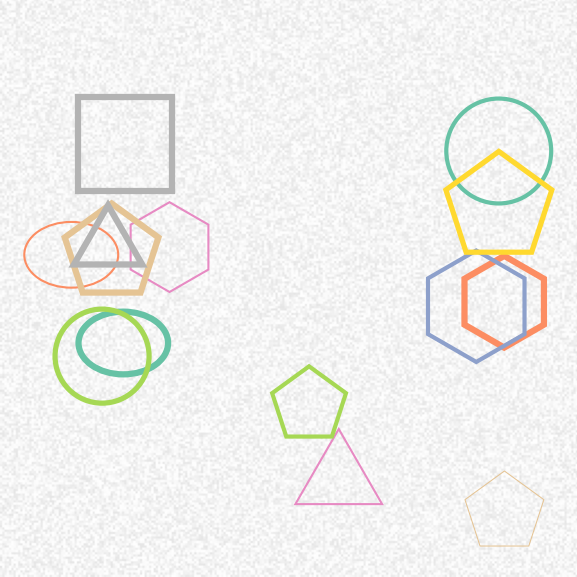[{"shape": "circle", "thickness": 2, "radius": 0.45, "center": [0.864, 0.738]}, {"shape": "oval", "thickness": 3, "radius": 0.39, "center": [0.214, 0.405]}, {"shape": "oval", "thickness": 1, "radius": 0.41, "center": [0.123, 0.558]}, {"shape": "hexagon", "thickness": 3, "radius": 0.4, "center": [0.873, 0.477]}, {"shape": "hexagon", "thickness": 2, "radius": 0.48, "center": [0.825, 0.469]}, {"shape": "triangle", "thickness": 1, "radius": 0.43, "center": [0.587, 0.17]}, {"shape": "hexagon", "thickness": 1, "radius": 0.39, "center": [0.294, 0.571]}, {"shape": "pentagon", "thickness": 2, "radius": 0.34, "center": [0.535, 0.298]}, {"shape": "circle", "thickness": 2.5, "radius": 0.41, "center": [0.177, 0.382]}, {"shape": "pentagon", "thickness": 2.5, "radius": 0.48, "center": [0.864, 0.64]}, {"shape": "pentagon", "thickness": 0.5, "radius": 0.36, "center": [0.873, 0.112]}, {"shape": "pentagon", "thickness": 3, "radius": 0.43, "center": [0.193, 0.562]}, {"shape": "triangle", "thickness": 3, "radius": 0.34, "center": [0.187, 0.575]}, {"shape": "square", "thickness": 3, "radius": 0.41, "center": [0.217, 0.749]}]